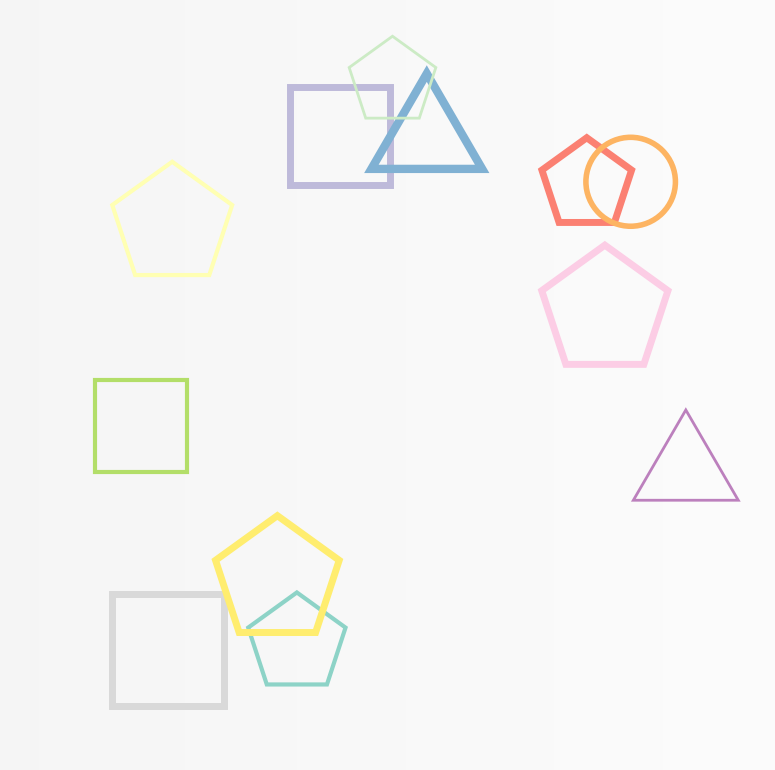[{"shape": "pentagon", "thickness": 1.5, "radius": 0.33, "center": [0.383, 0.165]}, {"shape": "pentagon", "thickness": 1.5, "radius": 0.41, "center": [0.222, 0.709]}, {"shape": "square", "thickness": 2.5, "radius": 0.32, "center": [0.439, 0.823]}, {"shape": "pentagon", "thickness": 2.5, "radius": 0.3, "center": [0.757, 0.76]}, {"shape": "triangle", "thickness": 3, "radius": 0.41, "center": [0.551, 0.822]}, {"shape": "circle", "thickness": 2, "radius": 0.29, "center": [0.814, 0.764]}, {"shape": "square", "thickness": 1.5, "radius": 0.3, "center": [0.182, 0.447]}, {"shape": "pentagon", "thickness": 2.5, "radius": 0.43, "center": [0.78, 0.596]}, {"shape": "square", "thickness": 2.5, "radius": 0.36, "center": [0.217, 0.156]}, {"shape": "triangle", "thickness": 1, "radius": 0.39, "center": [0.885, 0.389]}, {"shape": "pentagon", "thickness": 1, "radius": 0.29, "center": [0.506, 0.894]}, {"shape": "pentagon", "thickness": 2.5, "radius": 0.42, "center": [0.358, 0.246]}]